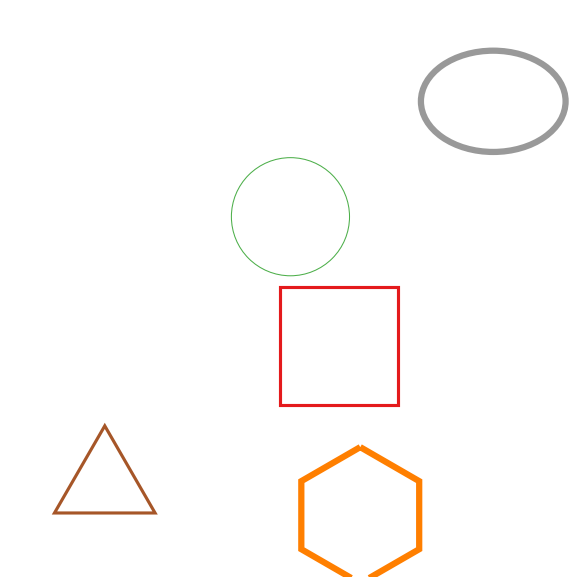[{"shape": "square", "thickness": 1.5, "radius": 0.51, "center": [0.586, 0.4]}, {"shape": "circle", "thickness": 0.5, "radius": 0.51, "center": [0.503, 0.624]}, {"shape": "hexagon", "thickness": 3, "radius": 0.59, "center": [0.624, 0.107]}, {"shape": "triangle", "thickness": 1.5, "radius": 0.5, "center": [0.181, 0.161]}, {"shape": "oval", "thickness": 3, "radius": 0.63, "center": [0.854, 0.824]}]